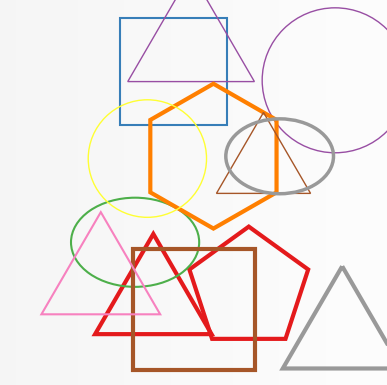[{"shape": "triangle", "thickness": 3, "radius": 0.87, "center": [0.396, 0.219]}, {"shape": "pentagon", "thickness": 3, "radius": 0.81, "center": [0.642, 0.25]}, {"shape": "square", "thickness": 1.5, "radius": 0.7, "center": [0.448, 0.813]}, {"shape": "oval", "thickness": 1.5, "radius": 0.83, "center": [0.349, 0.371]}, {"shape": "circle", "thickness": 1, "radius": 0.94, "center": [0.865, 0.791]}, {"shape": "triangle", "thickness": 1, "radius": 0.94, "center": [0.493, 0.882]}, {"shape": "hexagon", "thickness": 3, "radius": 0.94, "center": [0.551, 0.594]}, {"shape": "circle", "thickness": 1, "radius": 0.76, "center": [0.38, 0.588]}, {"shape": "square", "thickness": 3, "radius": 0.79, "center": [0.5, 0.196]}, {"shape": "triangle", "thickness": 1, "radius": 0.7, "center": [0.68, 0.568]}, {"shape": "triangle", "thickness": 1.5, "radius": 0.88, "center": [0.26, 0.272]}, {"shape": "oval", "thickness": 2.5, "radius": 0.69, "center": [0.722, 0.594]}, {"shape": "triangle", "thickness": 3, "radius": 0.88, "center": [0.883, 0.131]}]